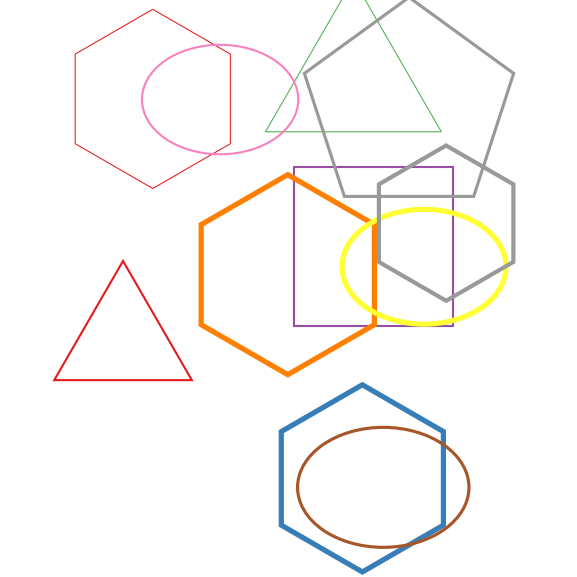[{"shape": "hexagon", "thickness": 0.5, "radius": 0.78, "center": [0.265, 0.828]}, {"shape": "triangle", "thickness": 1, "radius": 0.69, "center": [0.213, 0.41]}, {"shape": "hexagon", "thickness": 2.5, "radius": 0.81, "center": [0.627, 0.171]}, {"shape": "triangle", "thickness": 0.5, "radius": 0.88, "center": [0.612, 0.859]}, {"shape": "square", "thickness": 1, "radius": 0.69, "center": [0.647, 0.572]}, {"shape": "hexagon", "thickness": 2.5, "radius": 0.87, "center": [0.498, 0.524]}, {"shape": "oval", "thickness": 2.5, "radius": 0.71, "center": [0.734, 0.537]}, {"shape": "oval", "thickness": 1.5, "radius": 0.74, "center": [0.664, 0.155]}, {"shape": "oval", "thickness": 1, "radius": 0.68, "center": [0.381, 0.827]}, {"shape": "hexagon", "thickness": 2, "radius": 0.67, "center": [0.773, 0.613]}, {"shape": "pentagon", "thickness": 1.5, "radius": 0.95, "center": [0.708, 0.813]}]